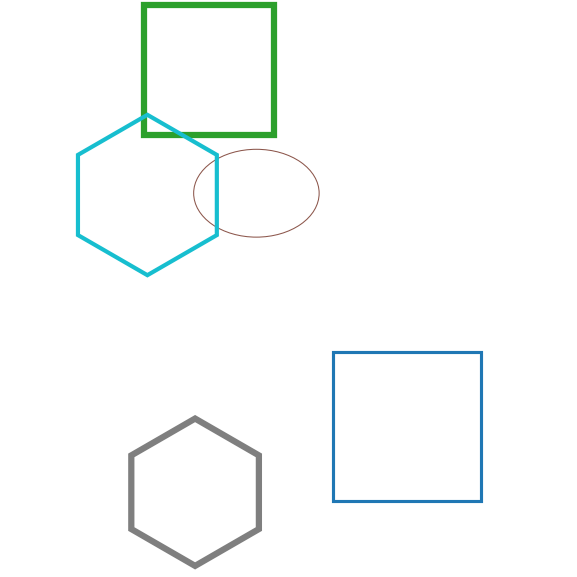[{"shape": "square", "thickness": 1.5, "radius": 0.64, "center": [0.705, 0.26]}, {"shape": "square", "thickness": 3, "radius": 0.56, "center": [0.361, 0.878]}, {"shape": "oval", "thickness": 0.5, "radius": 0.54, "center": [0.444, 0.665]}, {"shape": "hexagon", "thickness": 3, "radius": 0.64, "center": [0.338, 0.147]}, {"shape": "hexagon", "thickness": 2, "radius": 0.69, "center": [0.255, 0.661]}]